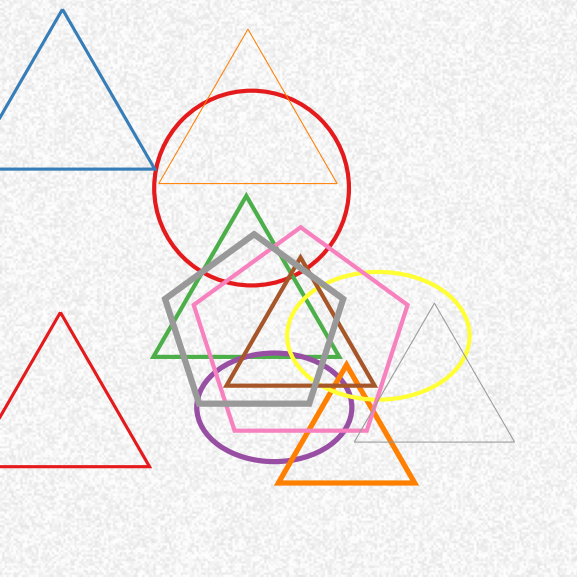[{"shape": "circle", "thickness": 2, "radius": 0.84, "center": [0.436, 0.673]}, {"shape": "triangle", "thickness": 1.5, "radius": 0.89, "center": [0.105, 0.28]}, {"shape": "triangle", "thickness": 1.5, "radius": 0.92, "center": [0.108, 0.799]}, {"shape": "triangle", "thickness": 2, "radius": 0.93, "center": [0.427, 0.474]}, {"shape": "oval", "thickness": 2.5, "radius": 0.67, "center": [0.475, 0.294]}, {"shape": "triangle", "thickness": 2.5, "radius": 0.68, "center": [0.6, 0.231]}, {"shape": "triangle", "thickness": 0.5, "radius": 0.89, "center": [0.429, 0.77]}, {"shape": "oval", "thickness": 2, "radius": 0.79, "center": [0.655, 0.418]}, {"shape": "triangle", "thickness": 2, "radius": 0.74, "center": [0.52, 0.405]}, {"shape": "pentagon", "thickness": 2, "radius": 0.97, "center": [0.521, 0.411]}, {"shape": "pentagon", "thickness": 3, "radius": 0.81, "center": [0.44, 0.431]}, {"shape": "triangle", "thickness": 0.5, "radius": 0.8, "center": [0.752, 0.314]}]